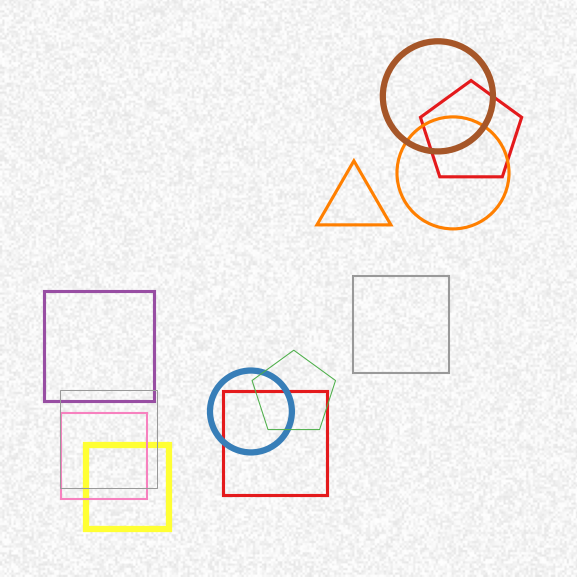[{"shape": "pentagon", "thickness": 1.5, "radius": 0.46, "center": [0.816, 0.767]}, {"shape": "square", "thickness": 1.5, "radius": 0.45, "center": [0.477, 0.232]}, {"shape": "circle", "thickness": 3, "radius": 0.35, "center": [0.435, 0.287]}, {"shape": "pentagon", "thickness": 0.5, "radius": 0.38, "center": [0.509, 0.317]}, {"shape": "square", "thickness": 1.5, "radius": 0.48, "center": [0.172, 0.399]}, {"shape": "triangle", "thickness": 1.5, "radius": 0.37, "center": [0.613, 0.647]}, {"shape": "circle", "thickness": 1.5, "radius": 0.48, "center": [0.784, 0.7]}, {"shape": "square", "thickness": 3, "radius": 0.36, "center": [0.221, 0.156]}, {"shape": "circle", "thickness": 3, "radius": 0.48, "center": [0.758, 0.832]}, {"shape": "square", "thickness": 1, "radius": 0.37, "center": [0.18, 0.21]}, {"shape": "square", "thickness": 0.5, "radius": 0.42, "center": [0.188, 0.239]}, {"shape": "square", "thickness": 1, "radius": 0.42, "center": [0.694, 0.437]}]